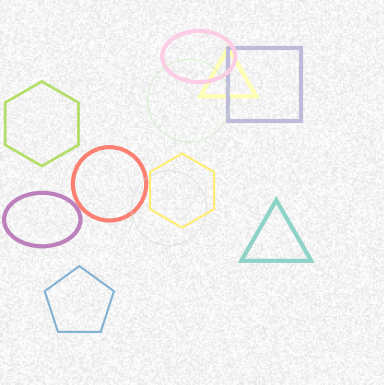[{"shape": "triangle", "thickness": 3, "radius": 0.53, "center": [0.717, 0.375]}, {"shape": "triangle", "thickness": 3, "radius": 0.42, "center": [0.593, 0.792]}, {"shape": "square", "thickness": 3, "radius": 0.47, "center": [0.687, 0.78]}, {"shape": "circle", "thickness": 3, "radius": 0.48, "center": [0.285, 0.523]}, {"shape": "pentagon", "thickness": 1.5, "radius": 0.47, "center": [0.206, 0.214]}, {"shape": "hexagon", "thickness": 2, "radius": 0.55, "center": [0.109, 0.679]}, {"shape": "oval", "thickness": 3, "radius": 0.48, "center": [0.516, 0.853]}, {"shape": "circle", "thickness": 0.5, "radius": 0.49, "center": [0.439, 0.46]}, {"shape": "oval", "thickness": 3, "radius": 0.5, "center": [0.11, 0.43]}, {"shape": "circle", "thickness": 0.5, "radius": 0.54, "center": [0.491, 0.738]}, {"shape": "hexagon", "thickness": 1.5, "radius": 0.48, "center": [0.473, 0.505]}]